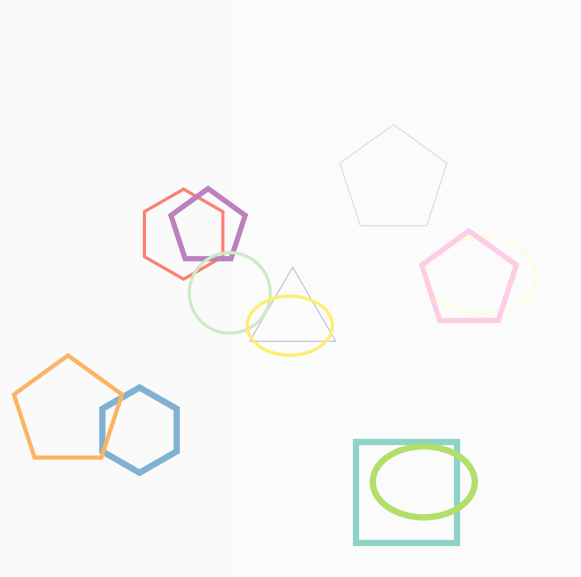[{"shape": "square", "thickness": 3, "radius": 0.44, "center": [0.699, 0.146]}, {"shape": "oval", "thickness": 0.5, "radius": 0.47, "center": [0.828, 0.522]}, {"shape": "triangle", "thickness": 0.5, "radius": 0.43, "center": [0.504, 0.451]}, {"shape": "hexagon", "thickness": 1.5, "radius": 0.39, "center": [0.316, 0.594]}, {"shape": "hexagon", "thickness": 3, "radius": 0.37, "center": [0.24, 0.254]}, {"shape": "pentagon", "thickness": 2, "radius": 0.49, "center": [0.117, 0.286]}, {"shape": "oval", "thickness": 3, "radius": 0.44, "center": [0.729, 0.165]}, {"shape": "pentagon", "thickness": 2.5, "radius": 0.43, "center": [0.807, 0.514]}, {"shape": "pentagon", "thickness": 0.5, "radius": 0.48, "center": [0.677, 0.686]}, {"shape": "pentagon", "thickness": 2.5, "radius": 0.34, "center": [0.358, 0.605]}, {"shape": "circle", "thickness": 1.5, "radius": 0.35, "center": [0.395, 0.492]}, {"shape": "oval", "thickness": 1.5, "radius": 0.37, "center": [0.499, 0.435]}]